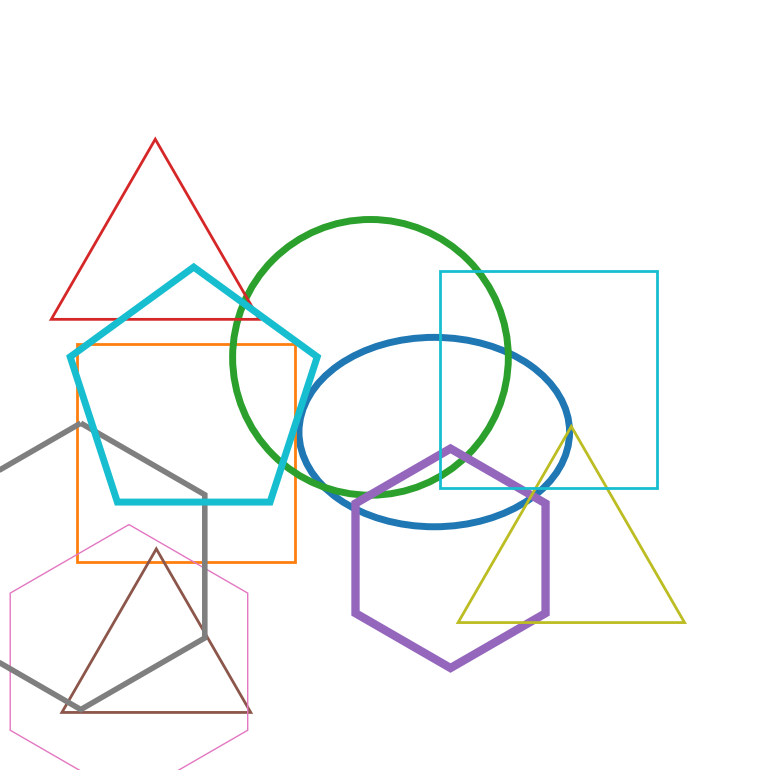[{"shape": "oval", "thickness": 2.5, "radius": 0.88, "center": [0.564, 0.439]}, {"shape": "square", "thickness": 1, "radius": 0.71, "center": [0.242, 0.411]}, {"shape": "circle", "thickness": 2.5, "radius": 0.9, "center": [0.481, 0.536]}, {"shape": "triangle", "thickness": 1, "radius": 0.78, "center": [0.202, 0.663]}, {"shape": "hexagon", "thickness": 3, "radius": 0.71, "center": [0.585, 0.275]}, {"shape": "triangle", "thickness": 1, "radius": 0.71, "center": [0.203, 0.146]}, {"shape": "hexagon", "thickness": 0.5, "radius": 0.89, "center": [0.167, 0.141]}, {"shape": "hexagon", "thickness": 2, "radius": 0.93, "center": [0.105, 0.264]}, {"shape": "triangle", "thickness": 1, "radius": 0.85, "center": [0.742, 0.276]}, {"shape": "square", "thickness": 1, "radius": 0.7, "center": [0.712, 0.507]}, {"shape": "pentagon", "thickness": 2.5, "radius": 0.84, "center": [0.252, 0.484]}]